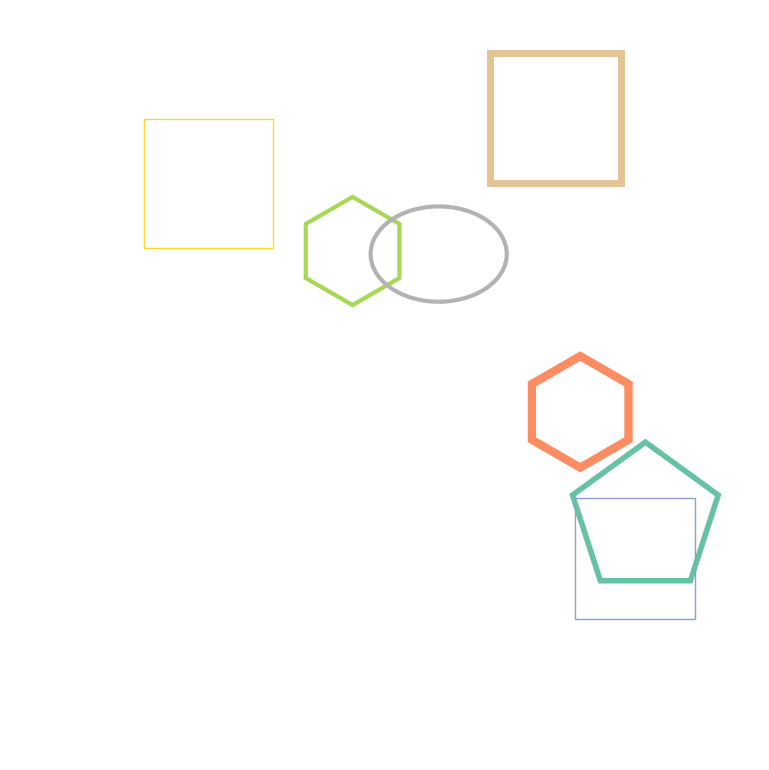[{"shape": "pentagon", "thickness": 2, "radius": 0.5, "center": [0.838, 0.326]}, {"shape": "hexagon", "thickness": 3, "radius": 0.36, "center": [0.754, 0.465]}, {"shape": "square", "thickness": 0.5, "radius": 0.39, "center": [0.824, 0.275]}, {"shape": "hexagon", "thickness": 1.5, "radius": 0.35, "center": [0.458, 0.674]}, {"shape": "square", "thickness": 0.5, "radius": 0.42, "center": [0.271, 0.762]}, {"shape": "square", "thickness": 2.5, "radius": 0.42, "center": [0.722, 0.847]}, {"shape": "oval", "thickness": 1.5, "radius": 0.44, "center": [0.57, 0.67]}]